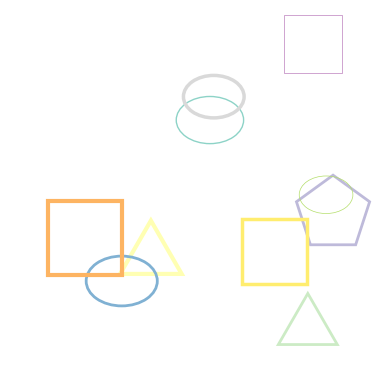[{"shape": "oval", "thickness": 1, "radius": 0.44, "center": [0.545, 0.688]}, {"shape": "triangle", "thickness": 3, "radius": 0.46, "center": [0.392, 0.335]}, {"shape": "pentagon", "thickness": 2, "radius": 0.5, "center": [0.865, 0.445]}, {"shape": "oval", "thickness": 2, "radius": 0.46, "center": [0.316, 0.27]}, {"shape": "square", "thickness": 3, "radius": 0.48, "center": [0.22, 0.381]}, {"shape": "oval", "thickness": 0.5, "radius": 0.35, "center": [0.847, 0.494]}, {"shape": "oval", "thickness": 2.5, "radius": 0.39, "center": [0.555, 0.749]}, {"shape": "square", "thickness": 0.5, "radius": 0.38, "center": [0.812, 0.887]}, {"shape": "triangle", "thickness": 2, "radius": 0.44, "center": [0.8, 0.149]}, {"shape": "square", "thickness": 2.5, "radius": 0.42, "center": [0.713, 0.346]}]